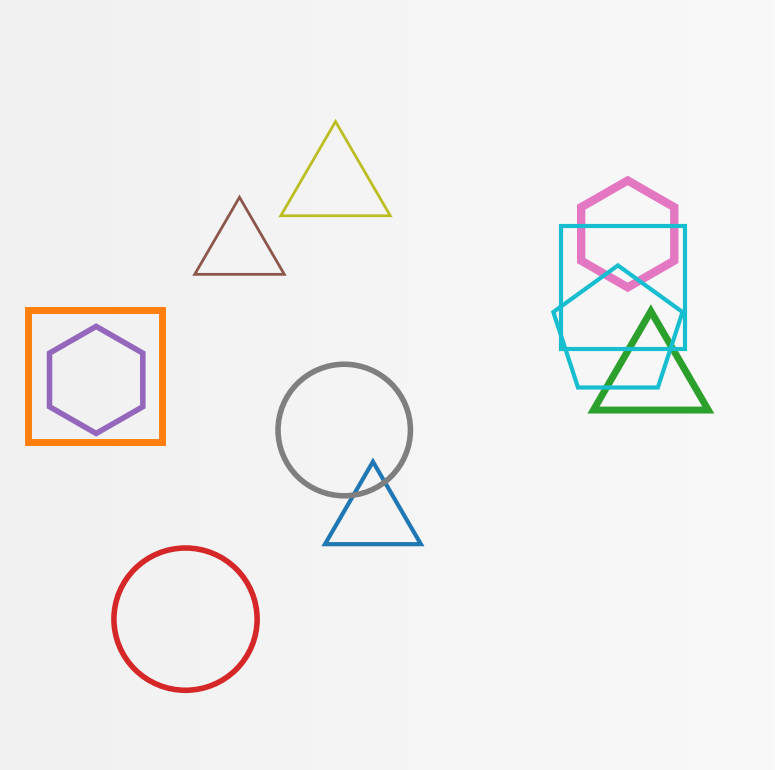[{"shape": "triangle", "thickness": 1.5, "radius": 0.36, "center": [0.481, 0.329]}, {"shape": "square", "thickness": 2.5, "radius": 0.43, "center": [0.122, 0.512]}, {"shape": "triangle", "thickness": 2.5, "radius": 0.43, "center": [0.84, 0.51]}, {"shape": "circle", "thickness": 2, "radius": 0.46, "center": [0.239, 0.196]}, {"shape": "hexagon", "thickness": 2, "radius": 0.35, "center": [0.124, 0.507]}, {"shape": "triangle", "thickness": 1, "radius": 0.33, "center": [0.309, 0.677]}, {"shape": "hexagon", "thickness": 3, "radius": 0.35, "center": [0.81, 0.696]}, {"shape": "circle", "thickness": 2, "radius": 0.43, "center": [0.444, 0.442]}, {"shape": "triangle", "thickness": 1, "radius": 0.41, "center": [0.433, 0.761]}, {"shape": "pentagon", "thickness": 1.5, "radius": 0.44, "center": [0.797, 0.568]}, {"shape": "square", "thickness": 1.5, "radius": 0.4, "center": [0.804, 0.626]}]